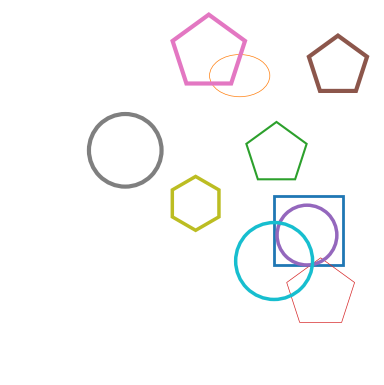[{"shape": "square", "thickness": 2, "radius": 0.45, "center": [0.801, 0.4]}, {"shape": "oval", "thickness": 0.5, "radius": 0.39, "center": [0.623, 0.804]}, {"shape": "pentagon", "thickness": 1.5, "radius": 0.41, "center": [0.718, 0.601]}, {"shape": "pentagon", "thickness": 0.5, "radius": 0.46, "center": [0.833, 0.238]}, {"shape": "circle", "thickness": 2.5, "radius": 0.39, "center": [0.797, 0.389]}, {"shape": "pentagon", "thickness": 3, "radius": 0.4, "center": [0.878, 0.828]}, {"shape": "pentagon", "thickness": 3, "radius": 0.49, "center": [0.542, 0.863]}, {"shape": "circle", "thickness": 3, "radius": 0.47, "center": [0.325, 0.61]}, {"shape": "hexagon", "thickness": 2.5, "radius": 0.35, "center": [0.508, 0.472]}, {"shape": "circle", "thickness": 2.5, "radius": 0.5, "center": [0.712, 0.322]}]